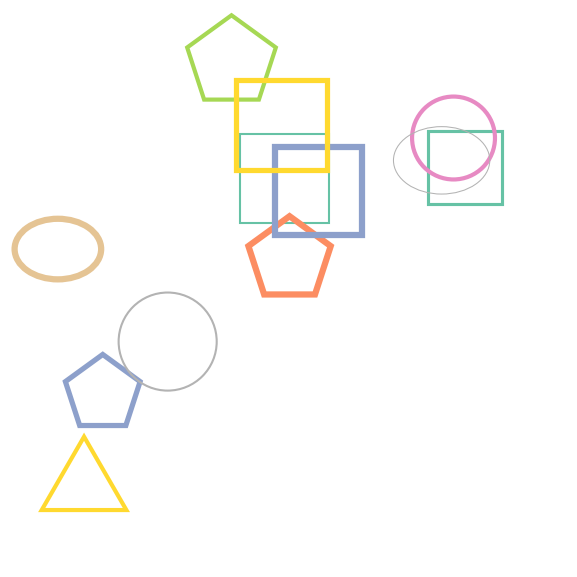[{"shape": "square", "thickness": 1, "radius": 0.38, "center": [0.493, 0.691]}, {"shape": "square", "thickness": 1.5, "radius": 0.32, "center": [0.805, 0.709]}, {"shape": "pentagon", "thickness": 3, "radius": 0.37, "center": [0.501, 0.55]}, {"shape": "pentagon", "thickness": 2.5, "radius": 0.34, "center": [0.178, 0.317]}, {"shape": "square", "thickness": 3, "radius": 0.38, "center": [0.552, 0.669]}, {"shape": "circle", "thickness": 2, "radius": 0.36, "center": [0.785, 0.76]}, {"shape": "pentagon", "thickness": 2, "radius": 0.4, "center": [0.401, 0.892]}, {"shape": "triangle", "thickness": 2, "radius": 0.42, "center": [0.146, 0.158]}, {"shape": "square", "thickness": 2.5, "radius": 0.39, "center": [0.488, 0.782]}, {"shape": "oval", "thickness": 3, "radius": 0.37, "center": [0.1, 0.568]}, {"shape": "oval", "thickness": 0.5, "radius": 0.42, "center": [0.765, 0.721]}, {"shape": "circle", "thickness": 1, "radius": 0.42, "center": [0.29, 0.408]}]